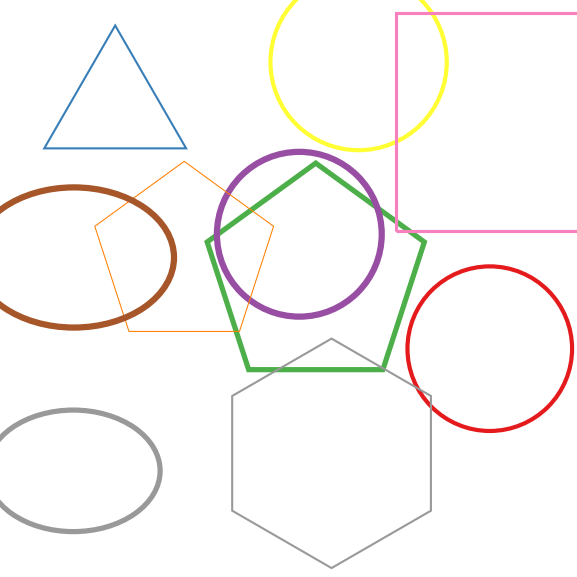[{"shape": "circle", "thickness": 2, "radius": 0.71, "center": [0.848, 0.395]}, {"shape": "triangle", "thickness": 1, "radius": 0.71, "center": [0.199, 0.813]}, {"shape": "pentagon", "thickness": 2.5, "radius": 0.99, "center": [0.547, 0.519]}, {"shape": "circle", "thickness": 3, "radius": 0.71, "center": [0.518, 0.594]}, {"shape": "pentagon", "thickness": 0.5, "radius": 0.81, "center": [0.319, 0.557]}, {"shape": "circle", "thickness": 2, "radius": 0.76, "center": [0.621, 0.892]}, {"shape": "oval", "thickness": 3, "radius": 0.87, "center": [0.128, 0.553]}, {"shape": "square", "thickness": 1.5, "radius": 0.94, "center": [0.874, 0.788]}, {"shape": "oval", "thickness": 2.5, "radius": 0.75, "center": [0.127, 0.184]}, {"shape": "hexagon", "thickness": 1, "radius": 0.99, "center": [0.574, 0.214]}]